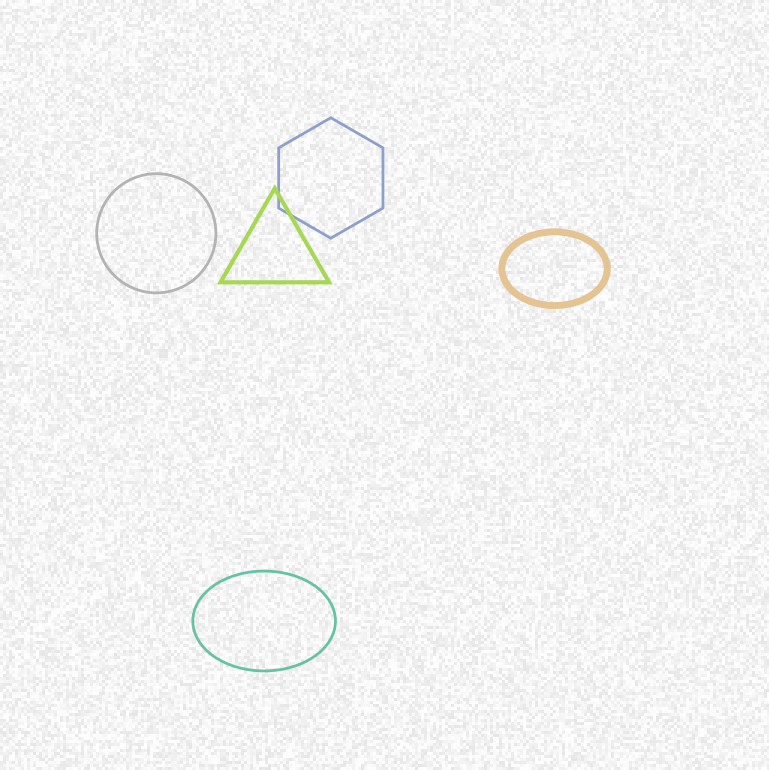[{"shape": "oval", "thickness": 1, "radius": 0.46, "center": [0.343, 0.194]}, {"shape": "hexagon", "thickness": 1, "radius": 0.39, "center": [0.43, 0.769]}, {"shape": "triangle", "thickness": 1.5, "radius": 0.41, "center": [0.357, 0.674]}, {"shape": "oval", "thickness": 2.5, "radius": 0.34, "center": [0.72, 0.651]}, {"shape": "circle", "thickness": 1, "radius": 0.39, "center": [0.203, 0.697]}]